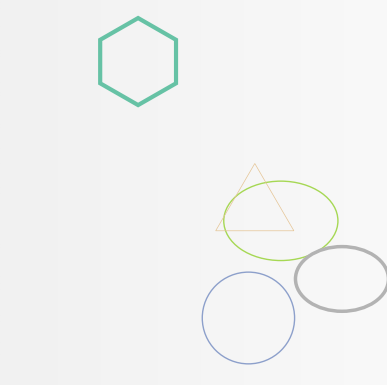[{"shape": "hexagon", "thickness": 3, "radius": 0.56, "center": [0.356, 0.84]}, {"shape": "circle", "thickness": 1, "radius": 0.6, "center": [0.641, 0.174]}, {"shape": "oval", "thickness": 1, "radius": 0.74, "center": [0.725, 0.426]}, {"shape": "triangle", "thickness": 0.5, "radius": 0.58, "center": [0.658, 0.459]}, {"shape": "oval", "thickness": 2.5, "radius": 0.6, "center": [0.883, 0.275]}]